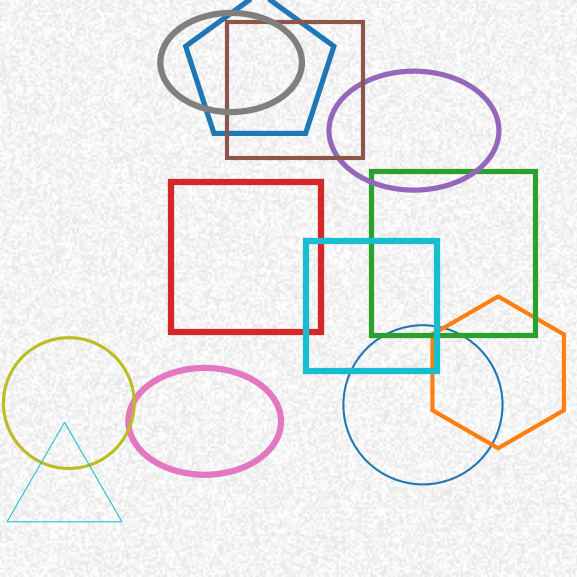[{"shape": "circle", "thickness": 1, "radius": 0.69, "center": [0.732, 0.298]}, {"shape": "pentagon", "thickness": 2.5, "radius": 0.67, "center": [0.45, 0.877]}, {"shape": "hexagon", "thickness": 2, "radius": 0.66, "center": [0.863, 0.354]}, {"shape": "square", "thickness": 2.5, "radius": 0.71, "center": [0.784, 0.561]}, {"shape": "square", "thickness": 3, "radius": 0.65, "center": [0.426, 0.554]}, {"shape": "oval", "thickness": 2.5, "radius": 0.74, "center": [0.717, 0.773]}, {"shape": "square", "thickness": 2, "radius": 0.59, "center": [0.511, 0.844]}, {"shape": "oval", "thickness": 3, "radius": 0.66, "center": [0.355, 0.27]}, {"shape": "oval", "thickness": 3, "radius": 0.61, "center": [0.4, 0.891]}, {"shape": "circle", "thickness": 1.5, "radius": 0.57, "center": [0.119, 0.301]}, {"shape": "triangle", "thickness": 0.5, "radius": 0.57, "center": [0.112, 0.153]}, {"shape": "square", "thickness": 3, "radius": 0.56, "center": [0.643, 0.469]}]